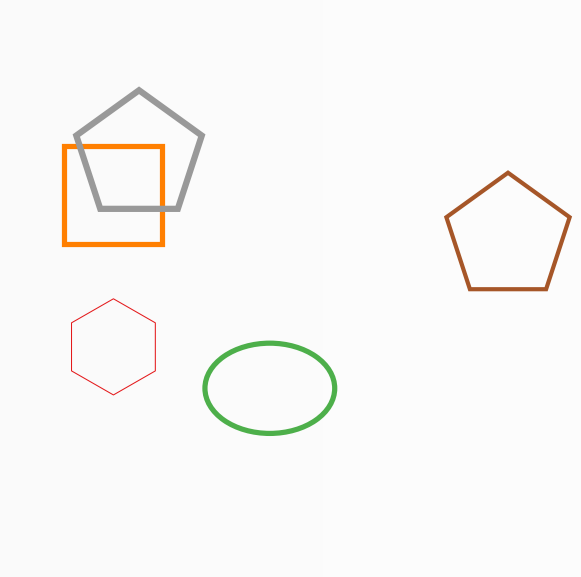[{"shape": "hexagon", "thickness": 0.5, "radius": 0.42, "center": [0.195, 0.399]}, {"shape": "oval", "thickness": 2.5, "radius": 0.56, "center": [0.464, 0.327]}, {"shape": "square", "thickness": 2.5, "radius": 0.42, "center": [0.195, 0.662]}, {"shape": "pentagon", "thickness": 2, "radius": 0.56, "center": [0.874, 0.589]}, {"shape": "pentagon", "thickness": 3, "radius": 0.57, "center": [0.239, 0.729]}]